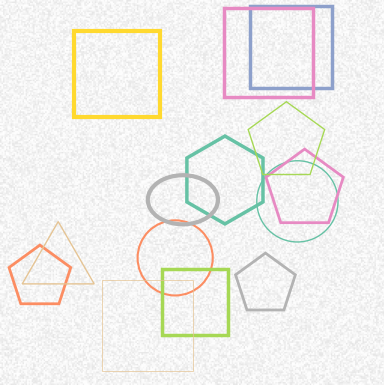[{"shape": "circle", "thickness": 1, "radius": 0.53, "center": [0.772, 0.477]}, {"shape": "hexagon", "thickness": 2.5, "radius": 0.57, "center": [0.584, 0.532]}, {"shape": "circle", "thickness": 1.5, "radius": 0.49, "center": [0.455, 0.33]}, {"shape": "pentagon", "thickness": 2, "radius": 0.42, "center": [0.104, 0.279]}, {"shape": "square", "thickness": 2.5, "radius": 0.53, "center": [0.756, 0.879]}, {"shape": "pentagon", "thickness": 2, "radius": 0.53, "center": [0.791, 0.507]}, {"shape": "square", "thickness": 2.5, "radius": 0.58, "center": [0.696, 0.863]}, {"shape": "pentagon", "thickness": 1, "radius": 0.52, "center": [0.744, 0.631]}, {"shape": "square", "thickness": 2.5, "radius": 0.43, "center": [0.507, 0.215]}, {"shape": "square", "thickness": 3, "radius": 0.56, "center": [0.303, 0.808]}, {"shape": "square", "thickness": 0.5, "radius": 0.59, "center": [0.384, 0.155]}, {"shape": "triangle", "thickness": 1, "radius": 0.54, "center": [0.151, 0.317]}, {"shape": "oval", "thickness": 3, "radius": 0.46, "center": [0.475, 0.481]}, {"shape": "pentagon", "thickness": 2, "radius": 0.41, "center": [0.69, 0.261]}]